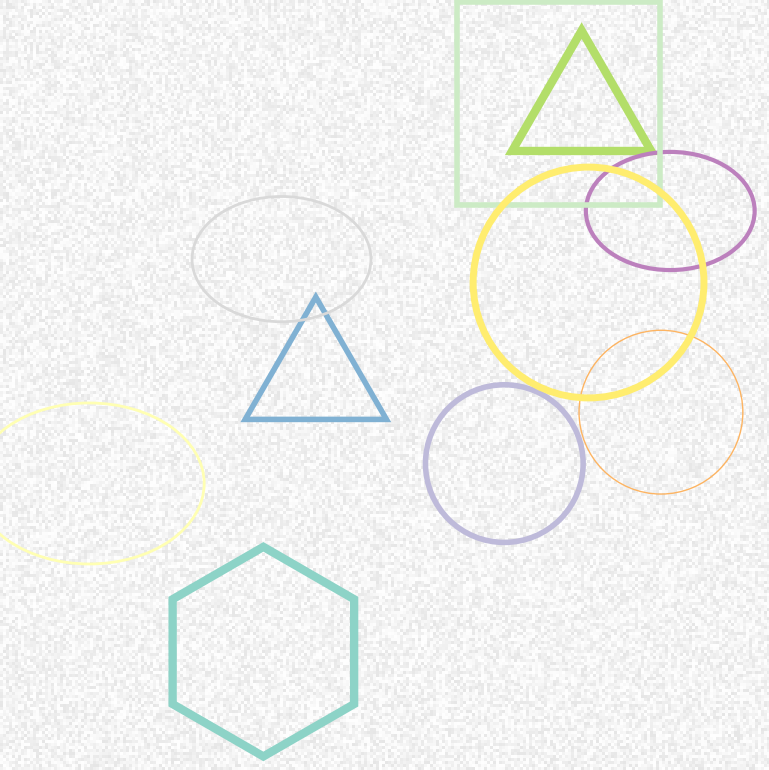[{"shape": "hexagon", "thickness": 3, "radius": 0.68, "center": [0.342, 0.154]}, {"shape": "oval", "thickness": 1, "radius": 0.75, "center": [0.116, 0.372]}, {"shape": "circle", "thickness": 2, "radius": 0.51, "center": [0.655, 0.398]}, {"shape": "triangle", "thickness": 2, "radius": 0.53, "center": [0.41, 0.508]}, {"shape": "circle", "thickness": 0.5, "radius": 0.53, "center": [0.858, 0.465]}, {"shape": "triangle", "thickness": 3, "radius": 0.52, "center": [0.755, 0.856]}, {"shape": "oval", "thickness": 1, "radius": 0.58, "center": [0.366, 0.663]}, {"shape": "oval", "thickness": 1.5, "radius": 0.55, "center": [0.87, 0.726]}, {"shape": "square", "thickness": 2, "radius": 0.66, "center": [0.725, 0.865]}, {"shape": "circle", "thickness": 2.5, "radius": 0.75, "center": [0.764, 0.633]}]